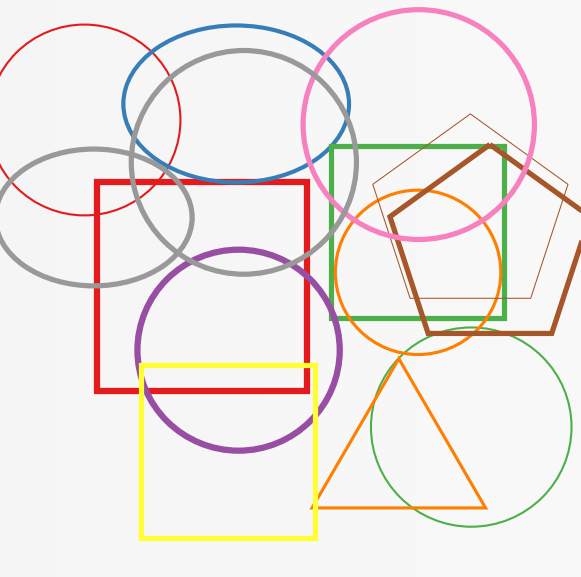[{"shape": "circle", "thickness": 1, "radius": 0.83, "center": [0.145, 0.791]}, {"shape": "square", "thickness": 3, "radius": 0.91, "center": [0.348, 0.503]}, {"shape": "oval", "thickness": 2, "radius": 0.97, "center": [0.406, 0.819]}, {"shape": "circle", "thickness": 1, "radius": 0.86, "center": [0.811, 0.26]}, {"shape": "square", "thickness": 2.5, "radius": 0.75, "center": [0.718, 0.598]}, {"shape": "circle", "thickness": 3, "radius": 0.87, "center": [0.41, 0.393]}, {"shape": "triangle", "thickness": 1.5, "radius": 0.86, "center": [0.686, 0.206]}, {"shape": "circle", "thickness": 1.5, "radius": 0.71, "center": [0.719, 0.528]}, {"shape": "square", "thickness": 2.5, "radius": 0.75, "center": [0.392, 0.217]}, {"shape": "pentagon", "thickness": 0.5, "radius": 0.88, "center": [0.809, 0.625]}, {"shape": "pentagon", "thickness": 2.5, "radius": 0.9, "center": [0.843, 0.568]}, {"shape": "circle", "thickness": 2.5, "radius": 0.99, "center": [0.72, 0.783]}, {"shape": "circle", "thickness": 2.5, "radius": 0.97, "center": [0.42, 0.718]}, {"shape": "oval", "thickness": 2.5, "radius": 0.85, "center": [0.161, 0.623]}]